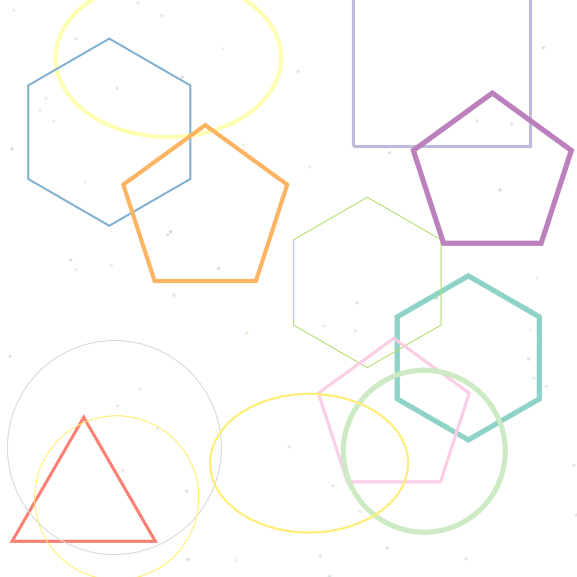[{"shape": "hexagon", "thickness": 2.5, "radius": 0.71, "center": [0.811, 0.379]}, {"shape": "oval", "thickness": 2, "radius": 0.98, "center": [0.292, 0.899]}, {"shape": "square", "thickness": 1.5, "radius": 0.77, "center": [0.764, 0.899]}, {"shape": "triangle", "thickness": 1.5, "radius": 0.72, "center": [0.145, 0.133]}, {"shape": "hexagon", "thickness": 1, "radius": 0.81, "center": [0.189, 0.77]}, {"shape": "pentagon", "thickness": 2, "radius": 0.75, "center": [0.355, 0.633]}, {"shape": "hexagon", "thickness": 0.5, "radius": 0.74, "center": [0.636, 0.51]}, {"shape": "pentagon", "thickness": 1.5, "radius": 0.69, "center": [0.682, 0.276]}, {"shape": "circle", "thickness": 0.5, "radius": 0.93, "center": [0.198, 0.224]}, {"shape": "pentagon", "thickness": 2.5, "radius": 0.72, "center": [0.853, 0.694]}, {"shape": "circle", "thickness": 2.5, "radius": 0.7, "center": [0.735, 0.218]}, {"shape": "circle", "thickness": 0.5, "radius": 0.71, "center": [0.202, 0.137]}, {"shape": "oval", "thickness": 1, "radius": 0.86, "center": [0.535, 0.197]}]